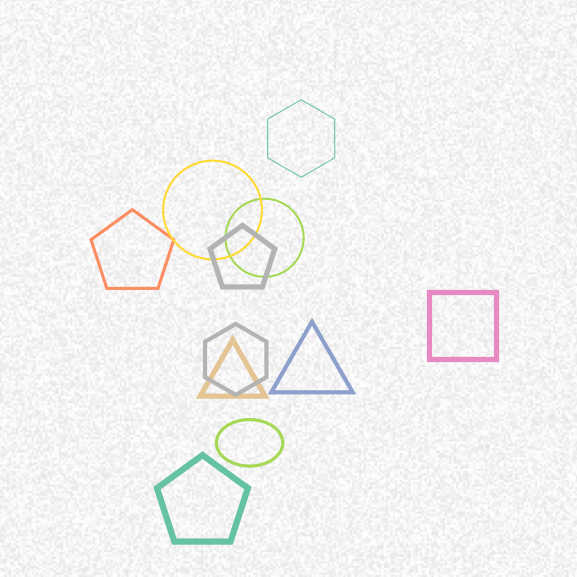[{"shape": "pentagon", "thickness": 3, "radius": 0.41, "center": [0.351, 0.128]}, {"shape": "hexagon", "thickness": 0.5, "radius": 0.34, "center": [0.522, 0.759]}, {"shape": "pentagon", "thickness": 1.5, "radius": 0.38, "center": [0.229, 0.561]}, {"shape": "triangle", "thickness": 2, "radius": 0.41, "center": [0.54, 0.361]}, {"shape": "square", "thickness": 2.5, "radius": 0.29, "center": [0.801, 0.436]}, {"shape": "oval", "thickness": 1.5, "radius": 0.29, "center": [0.432, 0.232]}, {"shape": "circle", "thickness": 1, "radius": 0.34, "center": [0.458, 0.587]}, {"shape": "circle", "thickness": 1, "radius": 0.43, "center": [0.368, 0.635]}, {"shape": "triangle", "thickness": 2.5, "radius": 0.32, "center": [0.403, 0.346]}, {"shape": "hexagon", "thickness": 2, "radius": 0.31, "center": [0.408, 0.377]}, {"shape": "pentagon", "thickness": 2.5, "radius": 0.29, "center": [0.42, 0.55]}]